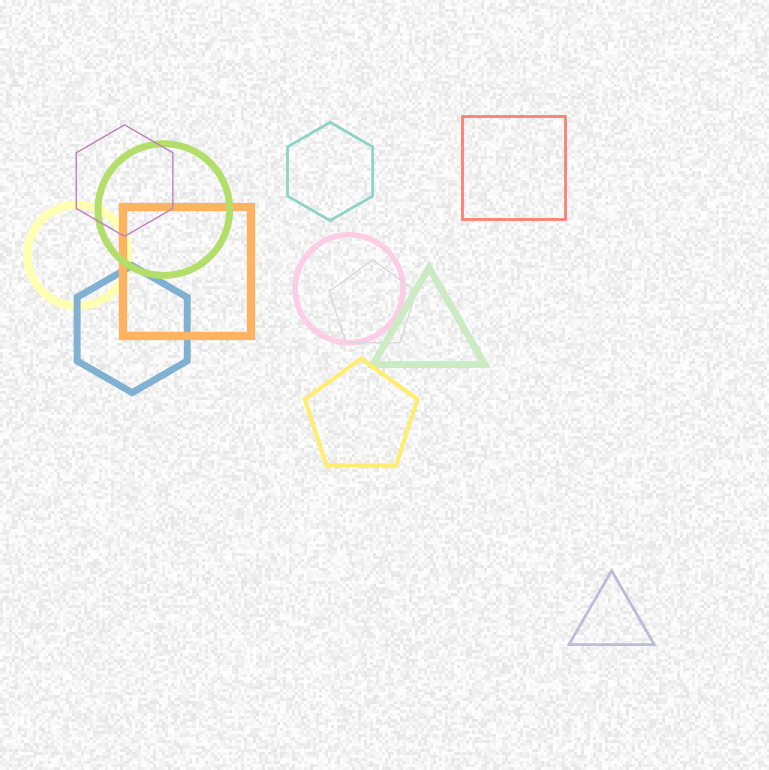[{"shape": "hexagon", "thickness": 1, "radius": 0.32, "center": [0.429, 0.777]}, {"shape": "circle", "thickness": 3, "radius": 0.33, "center": [0.101, 0.668]}, {"shape": "triangle", "thickness": 1, "radius": 0.32, "center": [0.794, 0.195]}, {"shape": "square", "thickness": 1, "radius": 0.34, "center": [0.667, 0.783]}, {"shape": "hexagon", "thickness": 2.5, "radius": 0.41, "center": [0.172, 0.573]}, {"shape": "square", "thickness": 3, "radius": 0.42, "center": [0.243, 0.647]}, {"shape": "circle", "thickness": 2.5, "radius": 0.43, "center": [0.213, 0.728]}, {"shape": "circle", "thickness": 2, "radius": 0.35, "center": [0.453, 0.625]}, {"shape": "pentagon", "thickness": 0.5, "radius": 0.3, "center": [0.484, 0.603]}, {"shape": "hexagon", "thickness": 0.5, "radius": 0.36, "center": [0.162, 0.765]}, {"shape": "triangle", "thickness": 2.5, "radius": 0.42, "center": [0.557, 0.568]}, {"shape": "pentagon", "thickness": 1.5, "radius": 0.38, "center": [0.469, 0.458]}]